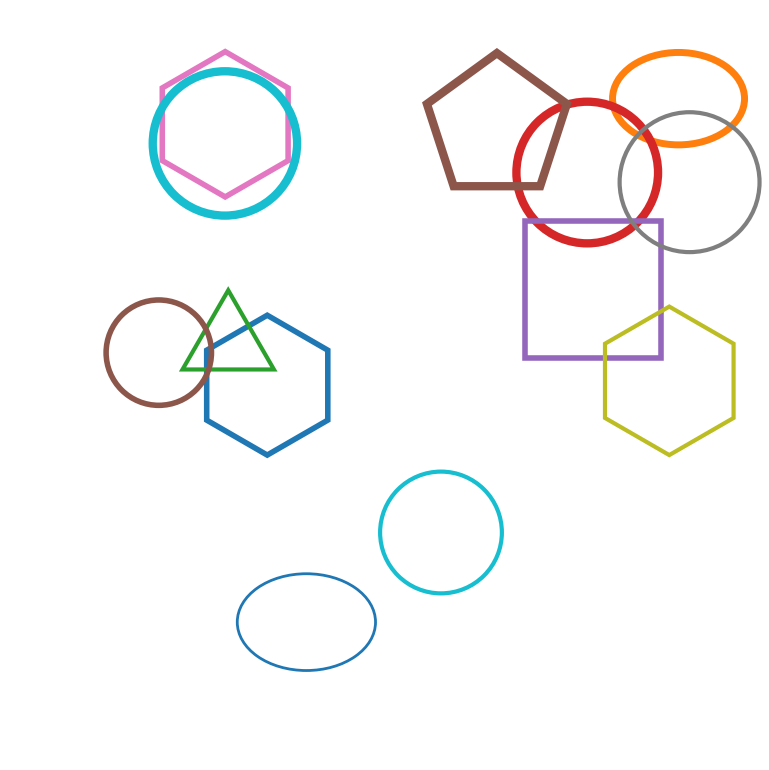[{"shape": "hexagon", "thickness": 2, "radius": 0.45, "center": [0.347, 0.5]}, {"shape": "oval", "thickness": 1, "radius": 0.45, "center": [0.398, 0.192]}, {"shape": "oval", "thickness": 2.5, "radius": 0.43, "center": [0.881, 0.872]}, {"shape": "triangle", "thickness": 1.5, "radius": 0.34, "center": [0.296, 0.554]}, {"shape": "circle", "thickness": 3, "radius": 0.46, "center": [0.763, 0.776]}, {"shape": "square", "thickness": 2, "radius": 0.44, "center": [0.77, 0.624]}, {"shape": "pentagon", "thickness": 3, "radius": 0.48, "center": [0.645, 0.835]}, {"shape": "circle", "thickness": 2, "radius": 0.34, "center": [0.206, 0.542]}, {"shape": "hexagon", "thickness": 2, "radius": 0.47, "center": [0.292, 0.839]}, {"shape": "circle", "thickness": 1.5, "radius": 0.45, "center": [0.896, 0.763]}, {"shape": "hexagon", "thickness": 1.5, "radius": 0.48, "center": [0.869, 0.505]}, {"shape": "circle", "thickness": 3, "radius": 0.47, "center": [0.292, 0.814]}, {"shape": "circle", "thickness": 1.5, "radius": 0.4, "center": [0.573, 0.308]}]